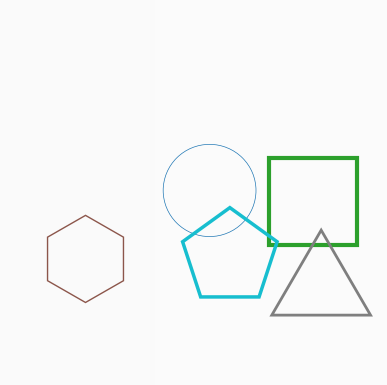[{"shape": "circle", "thickness": 0.5, "radius": 0.6, "center": [0.541, 0.505]}, {"shape": "square", "thickness": 3, "radius": 0.57, "center": [0.808, 0.477]}, {"shape": "hexagon", "thickness": 1, "radius": 0.57, "center": [0.221, 0.327]}, {"shape": "triangle", "thickness": 2, "radius": 0.74, "center": [0.829, 0.255]}, {"shape": "pentagon", "thickness": 2.5, "radius": 0.64, "center": [0.593, 0.332]}]